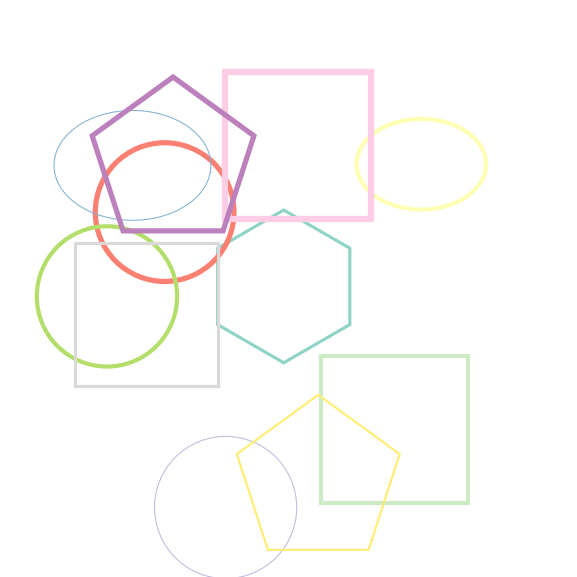[{"shape": "hexagon", "thickness": 1.5, "radius": 0.66, "center": [0.491, 0.503]}, {"shape": "oval", "thickness": 2, "radius": 0.56, "center": [0.729, 0.715]}, {"shape": "circle", "thickness": 0.5, "radius": 0.62, "center": [0.391, 0.12]}, {"shape": "circle", "thickness": 2.5, "radius": 0.6, "center": [0.285, 0.632]}, {"shape": "oval", "thickness": 0.5, "radius": 0.68, "center": [0.229, 0.713]}, {"shape": "circle", "thickness": 2, "radius": 0.61, "center": [0.185, 0.486]}, {"shape": "square", "thickness": 3, "radius": 0.63, "center": [0.516, 0.747]}, {"shape": "square", "thickness": 1.5, "radius": 0.62, "center": [0.253, 0.455]}, {"shape": "pentagon", "thickness": 2.5, "radius": 0.74, "center": [0.3, 0.718]}, {"shape": "square", "thickness": 2, "radius": 0.63, "center": [0.683, 0.255]}, {"shape": "pentagon", "thickness": 1, "radius": 0.74, "center": [0.551, 0.167]}]